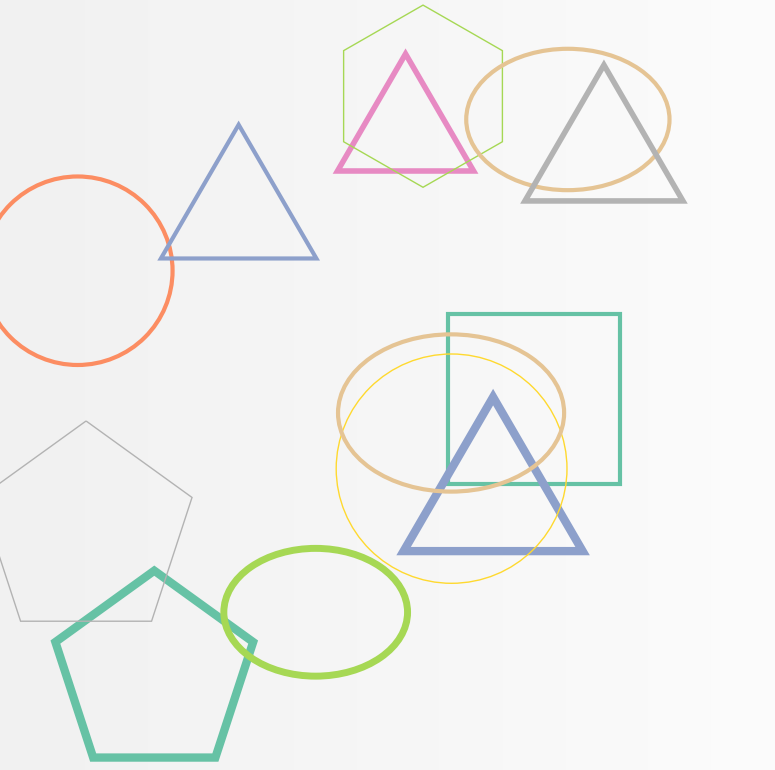[{"shape": "pentagon", "thickness": 3, "radius": 0.67, "center": [0.199, 0.125]}, {"shape": "square", "thickness": 1.5, "radius": 0.55, "center": [0.689, 0.482]}, {"shape": "circle", "thickness": 1.5, "radius": 0.61, "center": [0.1, 0.648]}, {"shape": "triangle", "thickness": 1.5, "radius": 0.58, "center": [0.308, 0.722]}, {"shape": "triangle", "thickness": 3, "radius": 0.67, "center": [0.636, 0.351]}, {"shape": "triangle", "thickness": 2, "radius": 0.51, "center": [0.523, 0.829]}, {"shape": "hexagon", "thickness": 0.5, "radius": 0.59, "center": [0.546, 0.875]}, {"shape": "oval", "thickness": 2.5, "radius": 0.59, "center": [0.407, 0.205]}, {"shape": "circle", "thickness": 0.5, "radius": 0.74, "center": [0.583, 0.391]}, {"shape": "oval", "thickness": 1.5, "radius": 0.66, "center": [0.733, 0.845]}, {"shape": "oval", "thickness": 1.5, "radius": 0.73, "center": [0.582, 0.464]}, {"shape": "pentagon", "thickness": 0.5, "radius": 0.72, "center": [0.111, 0.31]}, {"shape": "triangle", "thickness": 2, "radius": 0.59, "center": [0.779, 0.798]}]